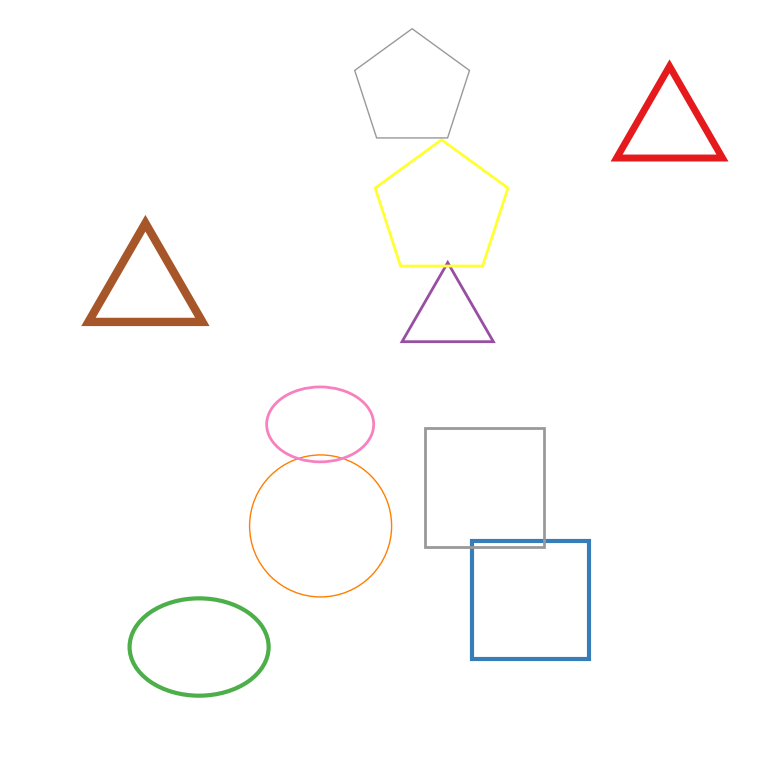[{"shape": "triangle", "thickness": 2.5, "radius": 0.4, "center": [0.87, 0.834]}, {"shape": "square", "thickness": 1.5, "radius": 0.38, "center": [0.689, 0.221]}, {"shape": "oval", "thickness": 1.5, "radius": 0.45, "center": [0.259, 0.16]}, {"shape": "triangle", "thickness": 1, "radius": 0.34, "center": [0.581, 0.59]}, {"shape": "circle", "thickness": 0.5, "radius": 0.46, "center": [0.416, 0.317]}, {"shape": "pentagon", "thickness": 1, "radius": 0.45, "center": [0.573, 0.728]}, {"shape": "triangle", "thickness": 3, "radius": 0.43, "center": [0.189, 0.625]}, {"shape": "oval", "thickness": 1, "radius": 0.35, "center": [0.416, 0.449]}, {"shape": "square", "thickness": 1, "radius": 0.39, "center": [0.629, 0.367]}, {"shape": "pentagon", "thickness": 0.5, "radius": 0.39, "center": [0.535, 0.884]}]